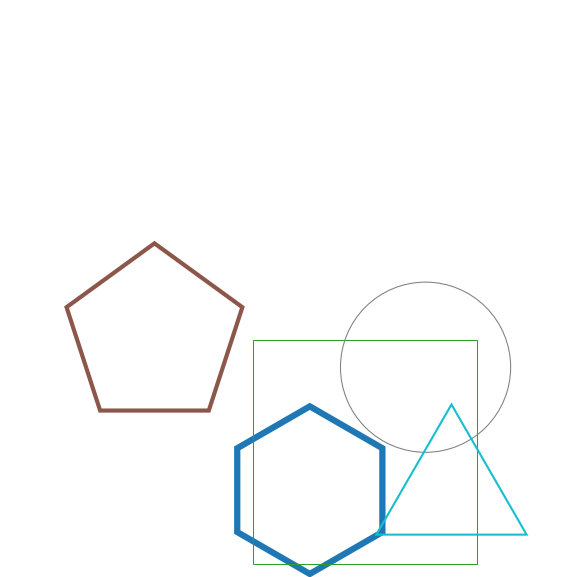[{"shape": "hexagon", "thickness": 3, "radius": 0.73, "center": [0.536, 0.15]}, {"shape": "square", "thickness": 0.5, "radius": 0.97, "center": [0.632, 0.217]}, {"shape": "pentagon", "thickness": 2, "radius": 0.8, "center": [0.267, 0.418]}, {"shape": "circle", "thickness": 0.5, "radius": 0.74, "center": [0.737, 0.363]}, {"shape": "triangle", "thickness": 1, "radius": 0.75, "center": [0.782, 0.148]}]